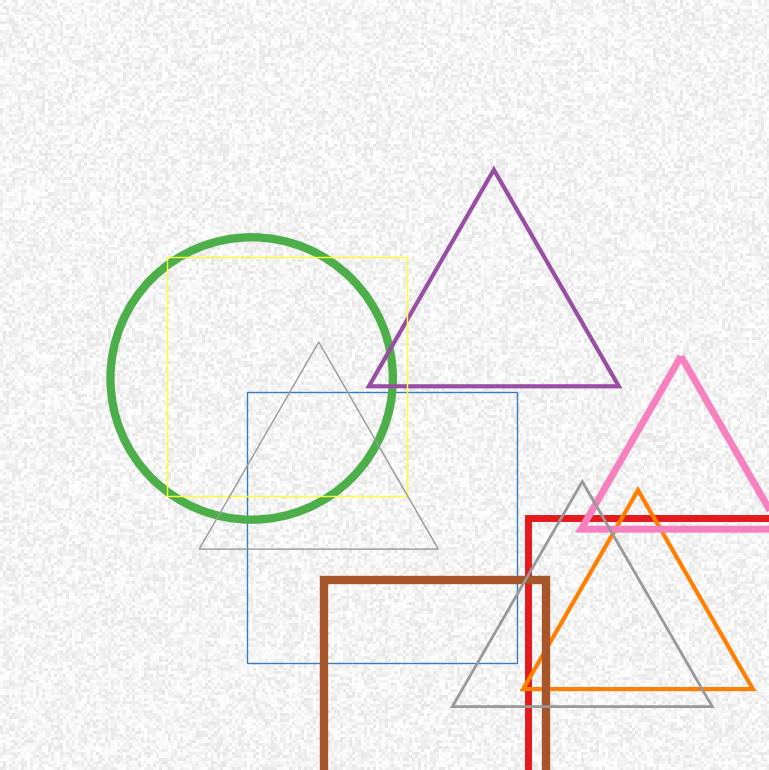[{"shape": "square", "thickness": 2.5, "radius": 0.98, "center": [0.883, 0.13]}, {"shape": "square", "thickness": 0.5, "radius": 0.88, "center": [0.496, 0.315]}, {"shape": "circle", "thickness": 3, "radius": 0.92, "center": [0.327, 0.508]}, {"shape": "triangle", "thickness": 1.5, "radius": 0.94, "center": [0.641, 0.592]}, {"shape": "triangle", "thickness": 1.5, "radius": 0.86, "center": [0.829, 0.191]}, {"shape": "square", "thickness": 0.5, "radius": 0.78, "center": [0.373, 0.511]}, {"shape": "square", "thickness": 3, "radius": 0.72, "center": [0.565, 0.103]}, {"shape": "triangle", "thickness": 2.5, "radius": 0.75, "center": [0.884, 0.388]}, {"shape": "triangle", "thickness": 1, "radius": 0.97, "center": [0.756, 0.18]}, {"shape": "triangle", "thickness": 0.5, "radius": 0.9, "center": [0.414, 0.377]}]